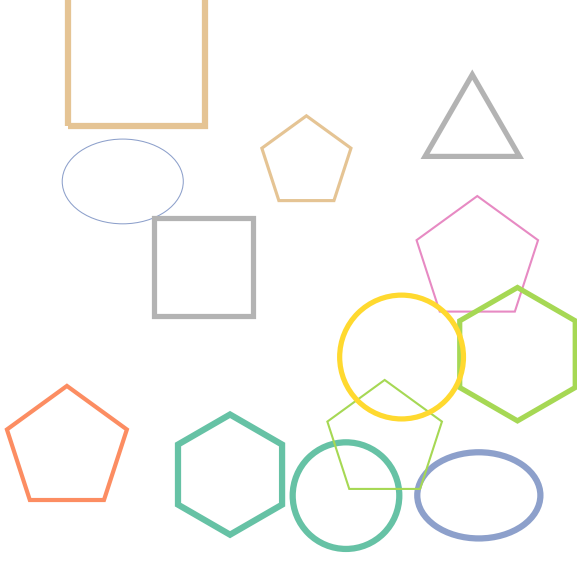[{"shape": "hexagon", "thickness": 3, "radius": 0.52, "center": [0.398, 0.177]}, {"shape": "circle", "thickness": 3, "radius": 0.46, "center": [0.599, 0.141]}, {"shape": "pentagon", "thickness": 2, "radius": 0.55, "center": [0.116, 0.222]}, {"shape": "oval", "thickness": 0.5, "radius": 0.52, "center": [0.213, 0.685]}, {"shape": "oval", "thickness": 3, "radius": 0.53, "center": [0.829, 0.141]}, {"shape": "pentagon", "thickness": 1, "radius": 0.55, "center": [0.826, 0.549]}, {"shape": "hexagon", "thickness": 2.5, "radius": 0.58, "center": [0.896, 0.386]}, {"shape": "pentagon", "thickness": 1, "radius": 0.52, "center": [0.666, 0.237]}, {"shape": "circle", "thickness": 2.5, "radius": 0.54, "center": [0.695, 0.381]}, {"shape": "square", "thickness": 3, "radius": 0.59, "center": [0.236, 0.9]}, {"shape": "pentagon", "thickness": 1.5, "radius": 0.41, "center": [0.531, 0.717]}, {"shape": "square", "thickness": 2.5, "radius": 0.43, "center": [0.353, 0.537]}, {"shape": "triangle", "thickness": 2.5, "radius": 0.47, "center": [0.818, 0.776]}]